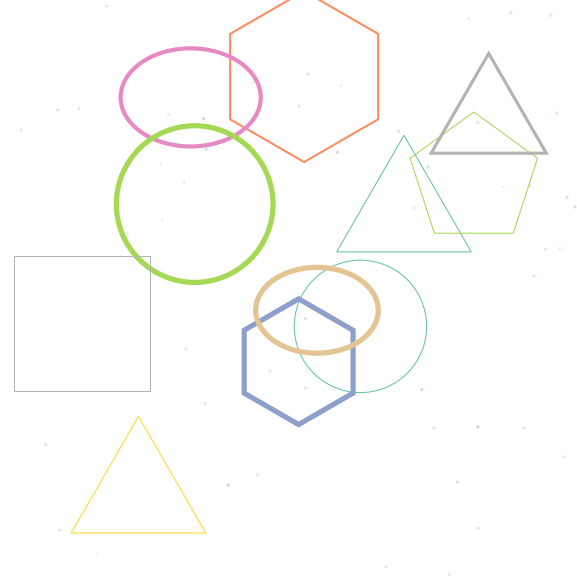[{"shape": "circle", "thickness": 0.5, "radius": 0.57, "center": [0.624, 0.434]}, {"shape": "triangle", "thickness": 0.5, "radius": 0.67, "center": [0.7, 0.63]}, {"shape": "hexagon", "thickness": 1, "radius": 0.74, "center": [0.527, 0.867]}, {"shape": "hexagon", "thickness": 2.5, "radius": 0.54, "center": [0.517, 0.373]}, {"shape": "oval", "thickness": 2, "radius": 0.61, "center": [0.33, 0.83]}, {"shape": "pentagon", "thickness": 0.5, "radius": 0.58, "center": [0.82, 0.689]}, {"shape": "circle", "thickness": 2.5, "radius": 0.68, "center": [0.337, 0.646]}, {"shape": "triangle", "thickness": 0.5, "radius": 0.67, "center": [0.24, 0.143]}, {"shape": "oval", "thickness": 2.5, "radius": 0.53, "center": [0.549, 0.462]}, {"shape": "triangle", "thickness": 1.5, "radius": 0.58, "center": [0.846, 0.791]}, {"shape": "square", "thickness": 0.5, "radius": 0.59, "center": [0.142, 0.439]}]